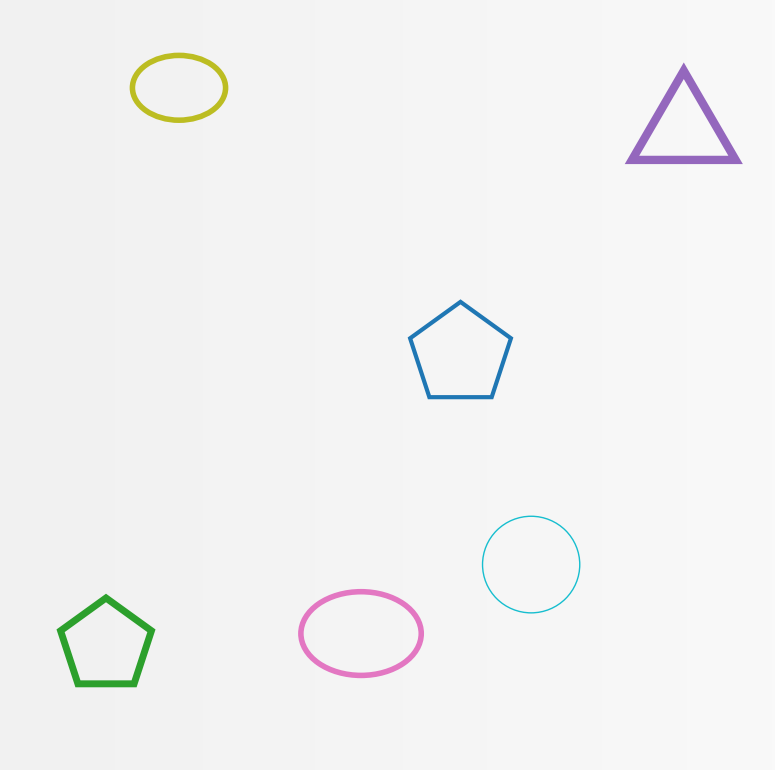[{"shape": "pentagon", "thickness": 1.5, "radius": 0.34, "center": [0.594, 0.54]}, {"shape": "pentagon", "thickness": 2.5, "radius": 0.31, "center": [0.137, 0.162]}, {"shape": "triangle", "thickness": 3, "radius": 0.39, "center": [0.882, 0.831]}, {"shape": "oval", "thickness": 2, "radius": 0.39, "center": [0.466, 0.177]}, {"shape": "oval", "thickness": 2, "radius": 0.3, "center": [0.231, 0.886]}, {"shape": "circle", "thickness": 0.5, "radius": 0.31, "center": [0.685, 0.267]}]